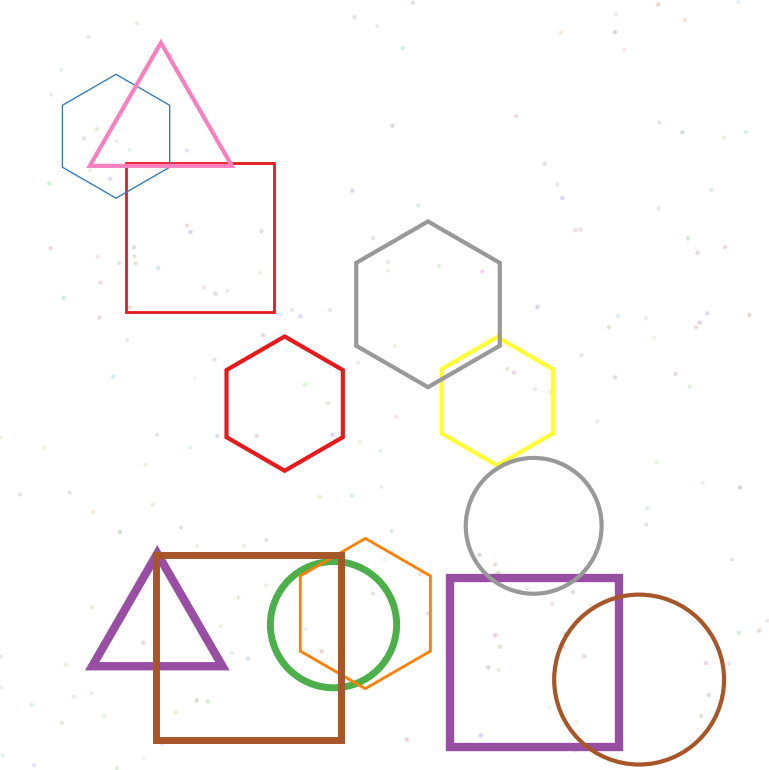[{"shape": "hexagon", "thickness": 1.5, "radius": 0.44, "center": [0.37, 0.476]}, {"shape": "square", "thickness": 1, "radius": 0.48, "center": [0.259, 0.692]}, {"shape": "hexagon", "thickness": 0.5, "radius": 0.4, "center": [0.151, 0.823]}, {"shape": "circle", "thickness": 2.5, "radius": 0.41, "center": [0.433, 0.189]}, {"shape": "square", "thickness": 3, "radius": 0.55, "center": [0.694, 0.139]}, {"shape": "triangle", "thickness": 3, "radius": 0.49, "center": [0.204, 0.184]}, {"shape": "hexagon", "thickness": 1, "radius": 0.49, "center": [0.474, 0.203]}, {"shape": "hexagon", "thickness": 1.5, "radius": 0.42, "center": [0.646, 0.479]}, {"shape": "circle", "thickness": 1.5, "radius": 0.55, "center": [0.83, 0.117]}, {"shape": "square", "thickness": 2.5, "radius": 0.6, "center": [0.322, 0.159]}, {"shape": "triangle", "thickness": 1.5, "radius": 0.53, "center": [0.209, 0.838]}, {"shape": "circle", "thickness": 1.5, "radius": 0.44, "center": [0.693, 0.317]}, {"shape": "hexagon", "thickness": 1.5, "radius": 0.54, "center": [0.556, 0.605]}]